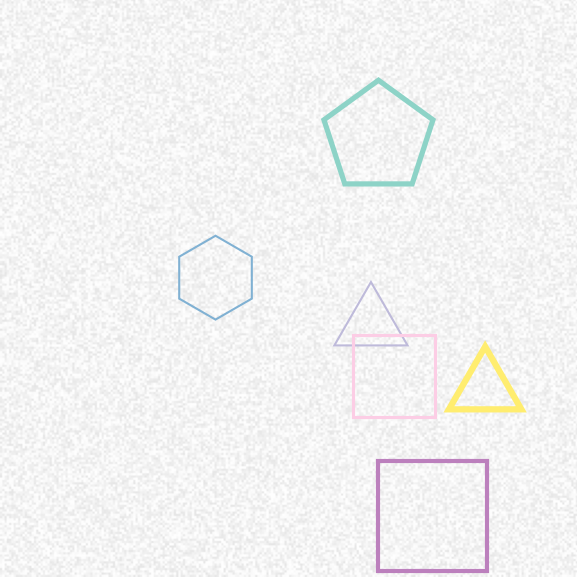[{"shape": "pentagon", "thickness": 2.5, "radius": 0.5, "center": [0.655, 0.761]}, {"shape": "triangle", "thickness": 1, "radius": 0.37, "center": [0.642, 0.438]}, {"shape": "hexagon", "thickness": 1, "radius": 0.36, "center": [0.373, 0.518]}, {"shape": "square", "thickness": 1.5, "radius": 0.36, "center": [0.683, 0.348]}, {"shape": "square", "thickness": 2, "radius": 0.47, "center": [0.749, 0.105]}, {"shape": "triangle", "thickness": 3, "radius": 0.36, "center": [0.84, 0.327]}]